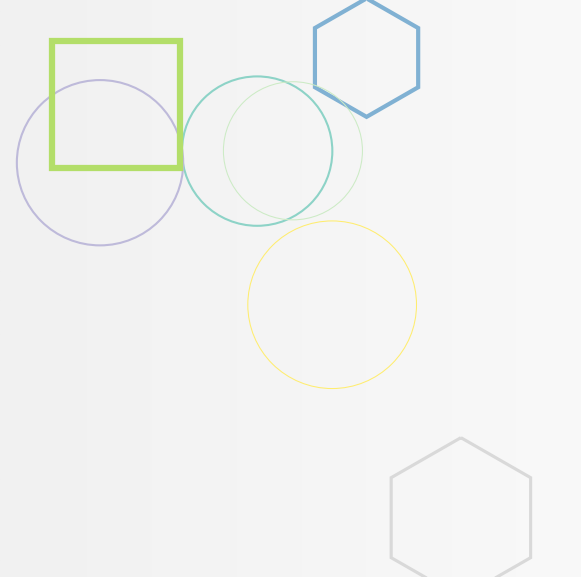[{"shape": "circle", "thickness": 1, "radius": 0.65, "center": [0.442, 0.737]}, {"shape": "circle", "thickness": 1, "radius": 0.72, "center": [0.172, 0.717]}, {"shape": "hexagon", "thickness": 2, "radius": 0.51, "center": [0.631, 0.899]}, {"shape": "square", "thickness": 3, "radius": 0.55, "center": [0.2, 0.818]}, {"shape": "hexagon", "thickness": 1.5, "radius": 0.69, "center": [0.793, 0.103]}, {"shape": "circle", "thickness": 0.5, "radius": 0.6, "center": [0.504, 0.738]}, {"shape": "circle", "thickness": 0.5, "radius": 0.73, "center": [0.571, 0.471]}]